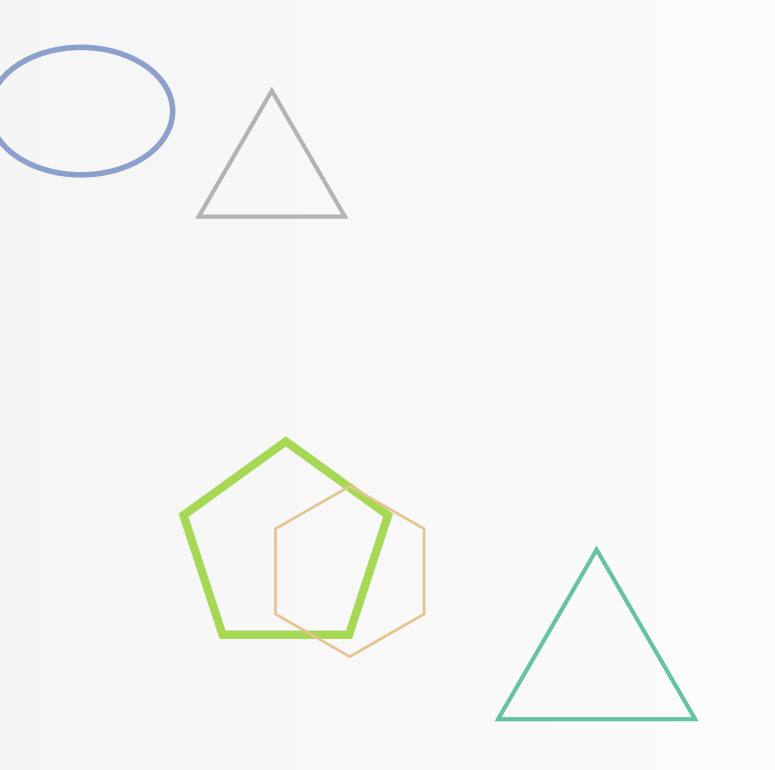[{"shape": "triangle", "thickness": 1.5, "radius": 0.73, "center": [0.77, 0.139]}, {"shape": "oval", "thickness": 2, "radius": 0.59, "center": [0.105, 0.856]}, {"shape": "pentagon", "thickness": 3, "radius": 0.69, "center": [0.369, 0.288]}, {"shape": "hexagon", "thickness": 1, "radius": 0.55, "center": [0.451, 0.258]}, {"shape": "triangle", "thickness": 1.5, "radius": 0.54, "center": [0.351, 0.773]}]